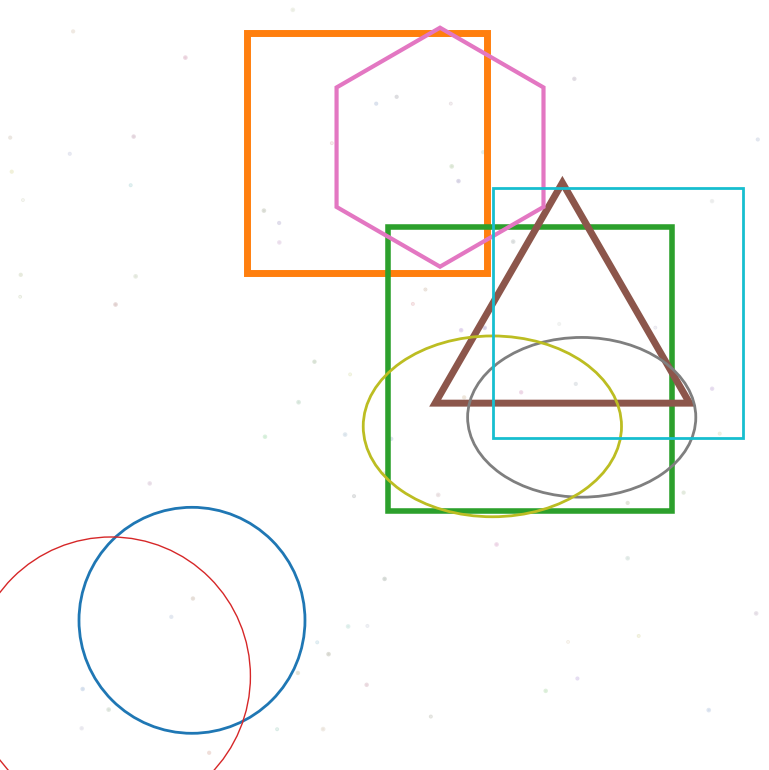[{"shape": "circle", "thickness": 1, "radius": 0.73, "center": [0.249, 0.194]}, {"shape": "square", "thickness": 2.5, "radius": 0.78, "center": [0.477, 0.801]}, {"shape": "square", "thickness": 2, "radius": 0.92, "center": [0.688, 0.521]}, {"shape": "circle", "thickness": 0.5, "radius": 0.9, "center": [0.144, 0.122]}, {"shape": "triangle", "thickness": 2.5, "radius": 0.95, "center": [0.73, 0.572]}, {"shape": "hexagon", "thickness": 1.5, "radius": 0.78, "center": [0.571, 0.809]}, {"shape": "oval", "thickness": 1, "radius": 0.74, "center": [0.755, 0.458]}, {"shape": "oval", "thickness": 1, "radius": 0.84, "center": [0.639, 0.446]}, {"shape": "square", "thickness": 1, "radius": 0.81, "center": [0.802, 0.594]}]